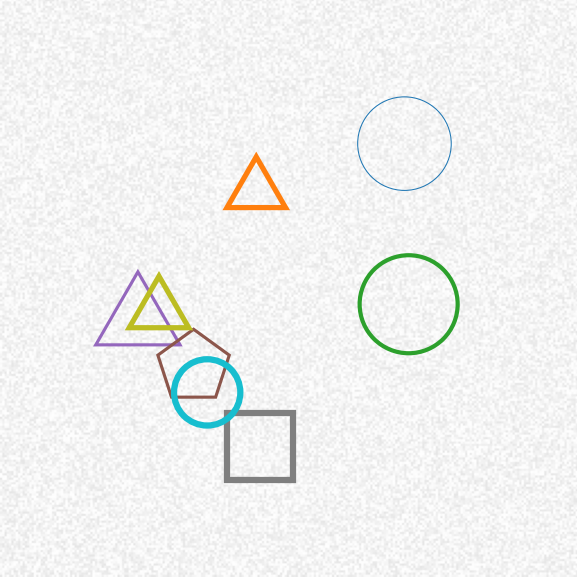[{"shape": "circle", "thickness": 0.5, "radius": 0.41, "center": [0.7, 0.75]}, {"shape": "triangle", "thickness": 2.5, "radius": 0.29, "center": [0.444, 0.669]}, {"shape": "circle", "thickness": 2, "radius": 0.42, "center": [0.708, 0.472]}, {"shape": "triangle", "thickness": 1.5, "radius": 0.42, "center": [0.239, 0.444]}, {"shape": "pentagon", "thickness": 1.5, "radius": 0.32, "center": [0.335, 0.364]}, {"shape": "square", "thickness": 3, "radius": 0.29, "center": [0.45, 0.226]}, {"shape": "triangle", "thickness": 2.5, "radius": 0.3, "center": [0.275, 0.461]}, {"shape": "circle", "thickness": 3, "radius": 0.29, "center": [0.359, 0.32]}]